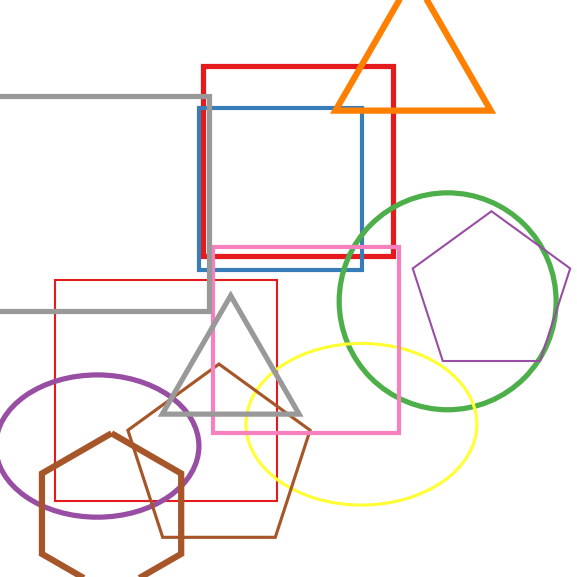[{"shape": "square", "thickness": 2.5, "radius": 0.82, "center": [0.516, 0.72]}, {"shape": "square", "thickness": 1, "radius": 0.96, "center": [0.287, 0.323]}, {"shape": "square", "thickness": 2, "radius": 0.7, "center": [0.486, 0.672]}, {"shape": "circle", "thickness": 2.5, "radius": 0.94, "center": [0.775, 0.477]}, {"shape": "pentagon", "thickness": 1, "radius": 0.72, "center": [0.851, 0.49]}, {"shape": "oval", "thickness": 2.5, "radius": 0.88, "center": [0.168, 0.227]}, {"shape": "triangle", "thickness": 3, "radius": 0.78, "center": [0.715, 0.885]}, {"shape": "oval", "thickness": 1.5, "radius": 1.0, "center": [0.626, 0.265]}, {"shape": "hexagon", "thickness": 3, "radius": 0.7, "center": [0.193, 0.11]}, {"shape": "pentagon", "thickness": 1.5, "radius": 0.83, "center": [0.379, 0.203]}, {"shape": "square", "thickness": 2, "radius": 0.81, "center": [0.531, 0.41]}, {"shape": "square", "thickness": 2.5, "radius": 0.93, "center": [0.175, 0.647]}, {"shape": "triangle", "thickness": 2.5, "radius": 0.68, "center": [0.399, 0.35]}]